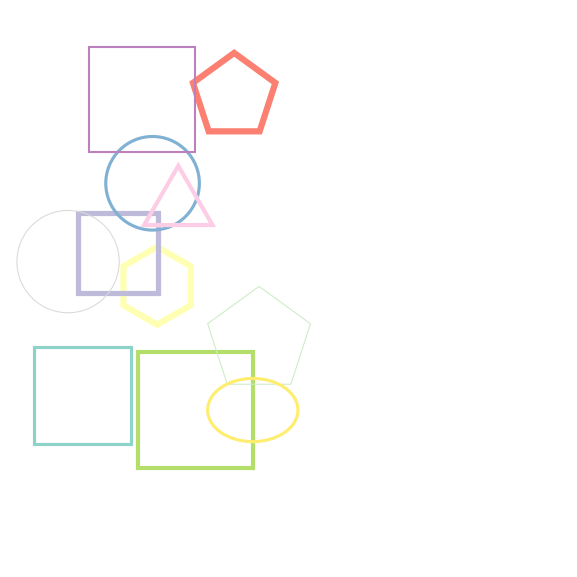[{"shape": "square", "thickness": 1.5, "radius": 0.42, "center": [0.143, 0.315]}, {"shape": "hexagon", "thickness": 3, "radius": 0.34, "center": [0.272, 0.504]}, {"shape": "square", "thickness": 2.5, "radius": 0.35, "center": [0.205, 0.561]}, {"shape": "pentagon", "thickness": 3, "radius": 0.38, "center": [0.405, 0.832]}, {"shape": "circle", "thickness": 1.5, "radius": 0.41, "center": [0.264, 0.682]}, {"shape": "square", "thickness": 2, "radius": 0.5, "center": [0.339, 0.289]}, {"shape": "triangle", "thickness": 2, "radius": 0.34, "center": [0.309, 0.644]}, {"shape": "circle", "thickness": 0.5, "radius": 0.44, "center": [0.118, 0.546]}, {"shape": "square", "thickness": 1, "radius": 0.46, "center": [0.246, 0.827]}, {"shape": "pentagon", "thickness": 0.5, "radius": 0.47, "center": [0.449, 0.41]}, {"shape": "oval", "thickness": 1.5, "radius": 0.39, "center": [0.438, 0.289]}]